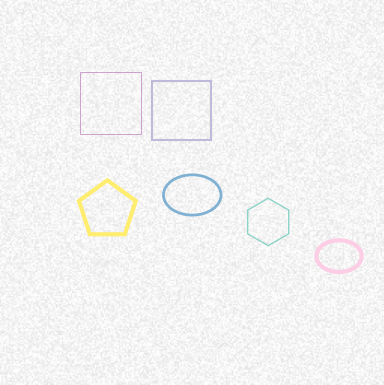[{"shape": "hexagon", "thickness": 1, "radius": 0.31, "center": [0.697, 0.424]}, {"shape": "square", "thickness": 1.5, "radius": 0.38, "center": [0.471, 0.713]}, {"shape": "oval", "thickness": 2, "radius": 0.37, "center": [0.499, 0.494]}, {"shape": "oval", "thickness": 3, "radius": 0.29, "center": [0.881, 0.335]}, {"shape": "square", "thickness": 0.5, "radius": 0.4, "center": [0.286, 0.732]}, {"shape": "pentagon", "thickness": 3, "radius": 0.39, "center": [0.279, 0.454]}]